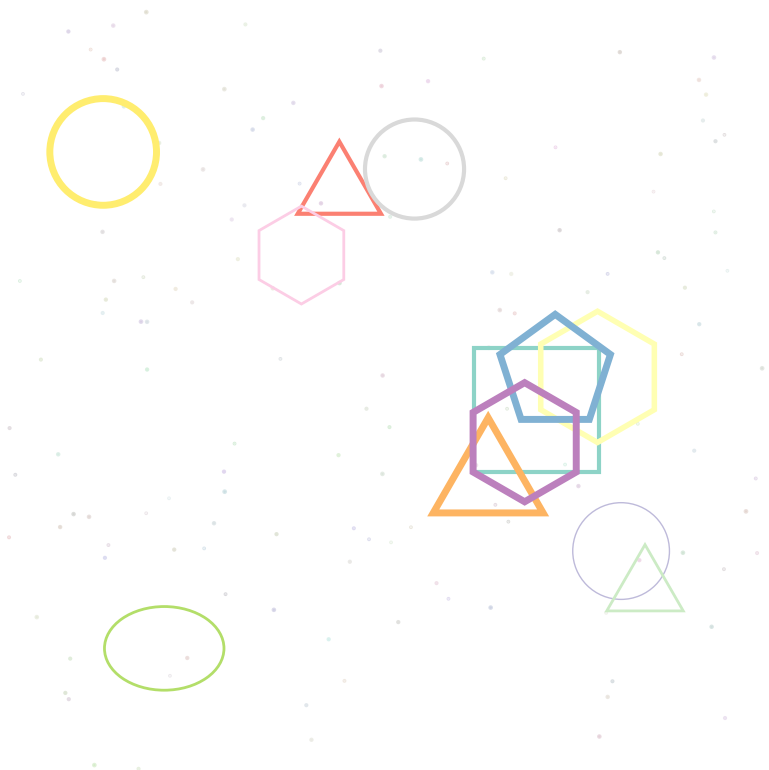[{"shape": "square", "thickness": 1.5, "radius": 0.4, "center": [0.697, 0.468]}, {"shape": "hexagon", "thickness": 2, "radius": 0.43, "center": [0.776, 0.511]}, {"shape": "circle", "thickness": 0.5, "radius": 0.31, "center": [0.807, 0.284]}, {"shape": "triangle", "thickness": 1.5, "radius": 0.31, "center": [0.441, 0.754]}, {"shape": "pentagon", "thickness": 2.5, "radius": 0.38, "center": [0.721, 0.516]}, {"shape": "triangle", "thickness": 2.5, "radius": 0.41, "center": [0.634, 0.375]}, {"shape": "oval", "thickness": 1, "radius": 0.39, "center": [0.213, 0.158]}, {"shape": "hexagon", "thickness": 1, "radius": 0.32, "center": [0.391, 0.669]}, {"shape": "circle", "thickness": 1.5, "radius": 0.32, "center": [0.538, 0.78]}, {"shape": "hexagon", "thickness": 2.5, "radius": 0.39, "center": [0.681, 0.426]}, {"shape": "triangle", "thickness": 1, "radius": 0.29, "center": [0.838, 0.235]}, {"shape": "circle", "thickness": 2.5, "radius": 0.35, "center": [0.134, 0.803]}]